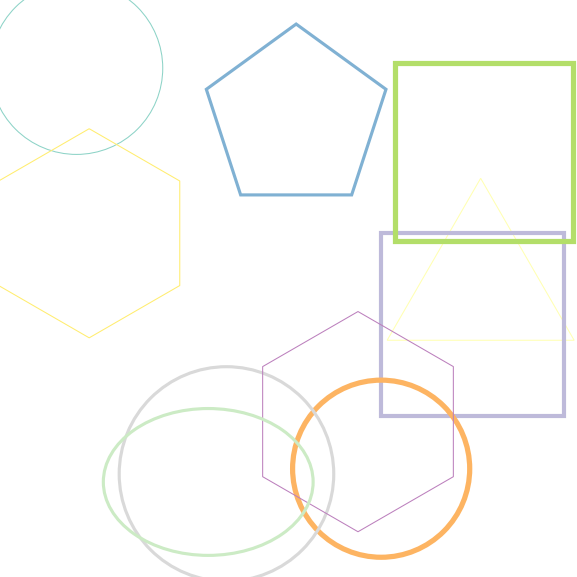[{"shape": "circle", "thickness": 0.5, "radius": 0.75, "center": [0.132, 0.881]}, {"shape": "triangle", "thickness": 0.5, "radius": 0.93, "center": [0.832, 0.503]}, {"shape": "square", "thickness": 2, "radius": 0.79, "center": [0.819, 0.437]}, {"shape": "pentagon", "thickness": 1.5, "radius": 0.82, "center": [0.513, 0.794]}, {"shape": "circle", "thickness": 2.5, "radius": 0.77, "center": [0.66, 0.188]}, {"shape": "square", "thickness": 2.5, "radius": 0.77, "center": [0.838, 0.735]}, {"shape": "circle", "thickness": 1.5, "radius": 0.93, "center": [0.392, 0.178]}, {"shape": "hexagon", "thickness": 0.5, "radius": 0.95, "center": [0.62, 0.269]}, {"shape": "oval", "thickness": 1.5, "radius": 0.91, "center": [0.361, 0.165]}, {"shape": "hexagon", "thickness": 0.5, "radius": 0.91, "center": [0.154, 0.595]}]